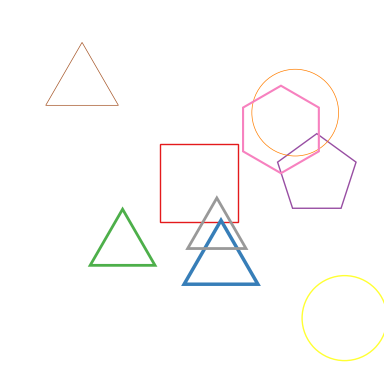[{"shape": "square", "thickness": 1, "radius": 0.51, "center": [0.517, 0.524]}, {"shape": "triangle", "thickness": 2.5, "radius": 0.55, "center": [0.574, 0.317]}, {"shape": "triangle", "thickness": 2, "radius": 0.49, "center": [0.318, 0.359]}, {"shape": "pentagon", "thickness": 1, "radius": 0.54, "center": [0.823, 0.546]}, {"shape": "circle", "thickness": 0.5, "radius": 0.56, "center": [0.767, 0.707]}, {"shape": "circle", "thickness": 1, "radius": 0.55, "center": [0.895, 0.174]}, {"shape": "triangle", "thickness": 0.5, "radius": 0.54, "center": [0.213, 0.781]}, {"shape": "hexagon", "thickness": 1.5, "radius": 0.57, "center": [0.73, 0.664]}, {"shape": "triangle", "thickness": 2, "radius": 0.44, "center": [0.563, 0.398]}]